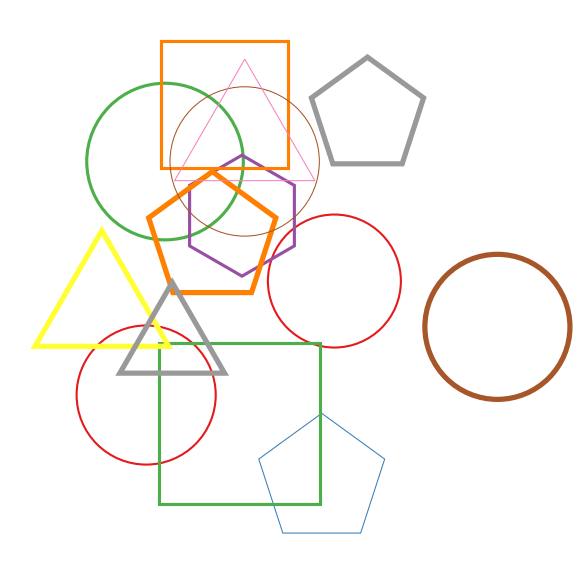[{"shape": "circle", "thickness": 1, "radius": 0.58, "center": [0.579, 0.512]}, {"shape": "circle", "thickness": 1, "radius": 0.6, "center": [0.253, 0.315]}, {"shape": "pentagon", "thickness": 0.5, "radius": 0.57, "center": [0.557, 0.169]}, {"shape": "circle", "thickness": 1.5, "radius": 0.68, "center": [0.286, 0.719]}, {"shape": "square", "thickness": 1.5, "radius": 0.7, "center": [0.415, 0.266]}, {"shape": "hexagon", "thickness": 1.5, "radius": 0.52, "center": [0.419, 0.626]}, {"shape": "pentagon", "thickness": 2.5, "radius": 0.58, "center": [0.368, 0.586]}, {"shape": "square", "thickness": 1.5, "radius": 0.55, "center": [0.389, 0.818]}, {"shape": "triangle", "thickness": 2.5, "radius": 0.67, "center": [0.176, 0.466]}, {"shape": "circle", "thickness": 0.5, "radius": 0.65, "center": [0.424, 0.72]}, {"shape": "circle", "thickness": 2.5, "radius": 0.63, "center": [0.861, 0.433]}, {"shape": "triangle", "thickness": 0.5, "radius": 0.7, "center": [0.424, 0.756]}, {"shape": "triangle", "thickness": 2.5, "radius": 0.52, "center": [0.298, 0.405]}, {"shape": "pentagon", "thickness": 2.5, "radius": 0.51, "center": [0.636, 0.798]}]